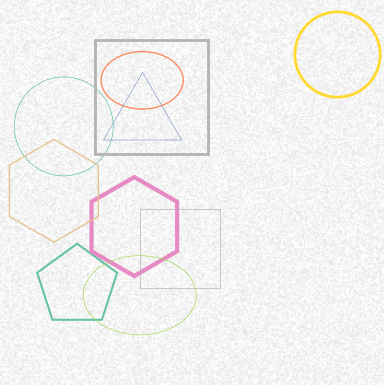[{"shape": "circle", "thickness": 0.5, "radius": 0.64, "center": [0.166, 0.672]}, {"shape": "pentagon", "thickness": 1.5, "radius": 0.55, "center": [0.2, 0.258]}, {"shape": "oval", "thickness": 1, "radius": 0.53, "center": [0.369, 0.791]}, {"shape": "triangle", "thickness": 0.5, "radius": 0.59, "center": [0.37, 0.695]}, {"shape": "hexagon", "thickness": 3, "radius": 0.64, "center": [0.349, 0.412]}, {"shape": "oval", "thickness": 0.5, "radius": 0.73, "center": [0.363, 0.233]}, {"shape": "circle", "thickness": 2, "radius": 0.55, "center": [0.877, 0.858]}, {"shape": "hexagon", "thickness": 1, "radius": 0.67, "center": [0.14, 0.505]}, {"shape": "square", "thickness": 2, "radius": 0.74, "center": [0.393, 0.748]}, {"shape": "square", "thickness": 0.5, "radius": 0.52, "center": [0.467, 0.355]}]